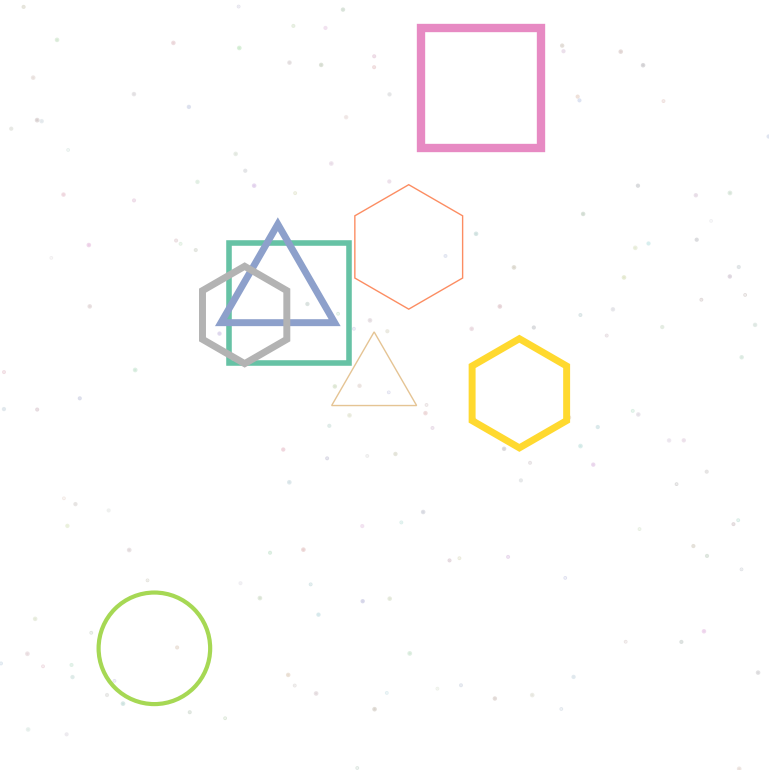[{"shape": "square", "thickness": 2, "radius": 0.39, "center": [0.375, 0.607]}, {"shape": "hexagon", "thickness": 0.5, "radius": 0.4, "center": [0.531, 0.679]}, {"shape": "triangle", "thickness": 2.5, "radius": 0.43, "center": [0.361, 0.624]}, {"shape": "square", "thickness": 3, "radius": 0.39, "center": [0.625, 0.886]}, {"shape": "circle", "thickness": 1.5, "radius": 0.36, "center": [0.2, 0.158]}, {"shape": "hexagon", "thickness": 2.5, "radius": 0.35, "center": [0.675, 0.489]}, {"shape": "triangle", "thickness": 0.5, "radius": 0.32, "center": [0.486, 0.505]}, {"shape": "hexagon", "thickness": 2.5, "radius": 0.32, "center": [0.318, 0.591]}]